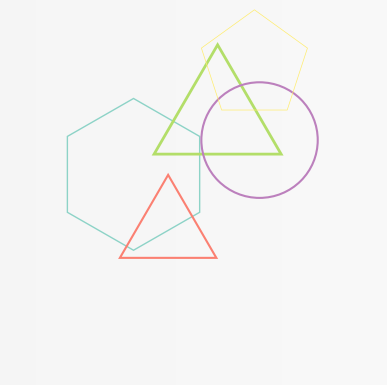[{"shape": "hexagon", "thickness": 1, "radius": 0.99, "center": [0.345, 0.547]}, {"shape": "triangle", "thickness": 1.5, "radius": 0.72, "center": [0.434, 0.402]}, {"shape": "triangle", "thickness": 2, "radius": 0.95, "center": [0.562, 0.694]}, {"shape": "circle", "thickness": 1.5, "radius": 0.75, "center": [0.67, 0.636]}, {"shape": "pentagon", "thickness": 0.5, "radius": 0.72, "center": [0.657, 0.831]}]